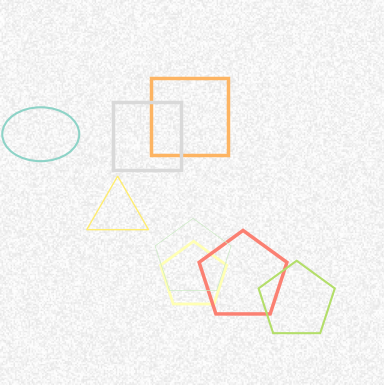[{"shape": "oval", "thickness": 1.5, "radius": 0.5, "center": [0.106, 0.651]}, {"shape": "pentagon", "thickness": 2, "radius": 0.45, "center": [0.503, 0.283]}, {"shape": "pentagon", "thickness": 2.5, "radius": 0.6, "center": [0.631, 0.282]}, {"shape": "square", "thickness": 2.5, "radius": 0.5, "center": [0.492, 0.698]}, {"shape": "pentagon", "thickness": 1.5, "radius": 0.52, "center": [0.771, 0.219]}, {"shape": "square", "thickness": 2.5, "radius": 0.44, "center": [0.381, 0.648]}, {"shape": "pentagon", "thickness": 0.5, "radius": 0.52, "center": [0.502, 0.329]}, {"shape": "triangle", "thickness": 1, "radius": 0.46, "center": [0.306, 0.45]}]